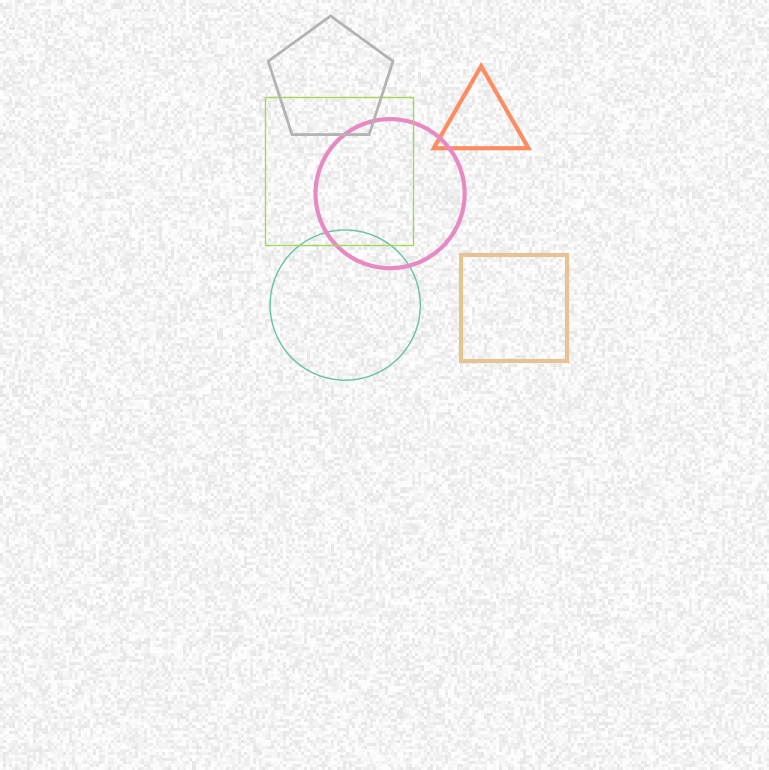[{"shape": "circle", "thickness": 0.5, "radius": 0.49, "center": [0.448, 0.604]}, {"shape": "triangle", "thickness": 1.5, "radius": 0.36, "center": [0.625, 0.843]}, {"shape": "circle", "thickness": 1.5, "radius": 0.48, "center": [0.507, 0.749]}, {"shape": "square", "thickness": 0.5, "radius": 0.48, "center": [0.441, 0.778]}, {"shape": "square", "thickness": 1.5, "radius": 0.34, "center": [0.667, 0.6]}, {"shape": "pentagon", "thickness": 1, "radius": 0.43, "center": [0.429, 0.894]}]